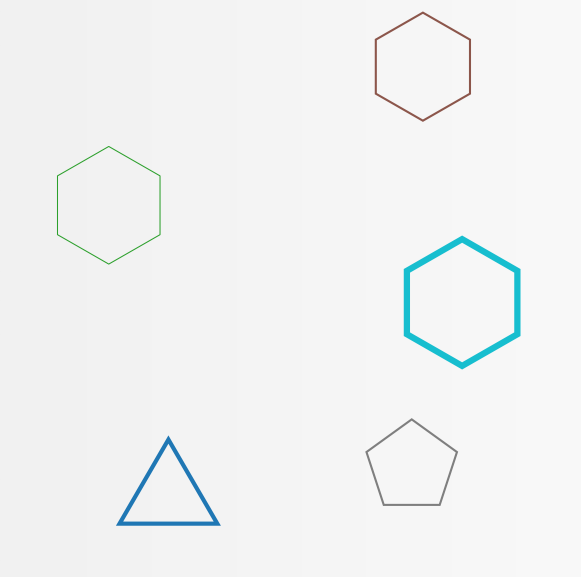[{"shape": "triangle", "thickness": 2, "radius": 0.49, "center": [0.29, 0.141]}, {"shape": "hexagon", "thickness": 0.5, "radius": 0.51, "center": [0.187, 0.644]}, {"shape": "hexagon", "thickness": 1, "radius": 0.47, "center": [0.728, 0.884]}, {"shape": "pentagon", "thickness": 1, "radius": 0.41, "center": [0.708, 0.191]}, {"shape": "hexagon", "thickness": 3, "radius": 0.55, "center": [0.795, 0.475]}]